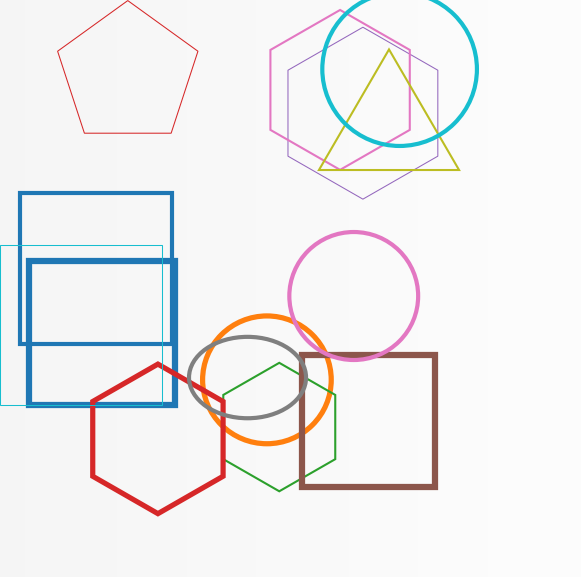[{"shape": "square", "thickness": 2, "radius": 0.65, "center": [0.165, 0.534]}, {"shape": "square", "thickness": 3, "radius": 0.63, "center": [0.176, 0.422]}, {"shape": "circle", "thickness": 2.5, "radius": 0.55, "center": [0.459, 0.341]}, {"shape": "hexagon", "thickness": 1, "radius": 0.56, "center": [0.48, 0.26]}, {"shape": "pentagon", "thickness": 0.5, "radius": 0.63, "center": [0.22, 0.871]}, {"shape": "hexagon", "thickness": 2.5, "radius": 0.65, "center": [0.272, 0.239]}, {"shape": "hexagon", "thickness": 0.5, "radius": 0.74, "center": [0.624, 0.803]}, {"shape": "square", "thickness": 3, "radius": 0.57, "center": [0.633, 0.27]}, {"shape": "hexagon", "thickness": 1, "radius": 0.69, "center": [0.585, 0.843]}, {"shape": "circle", "thickness": 2, "radius": 0.55, "center": [0.609, 0.487]}, {"shape": "oval", "thickness": 2, "radius": 0.5, "center": [0.426, 0.345]}, {"shape": "triangle", "thickness": 1, "radius": 0.7, "center": [0.669, 0.774]}, {"shape": "circle", "thickness": 2, "radius": 0.66, "center": [0.688, 0.879]}, {"shape": "square", "thickness": 0.5, "radius": 0.69, "center": [0.139, 0.437]}]